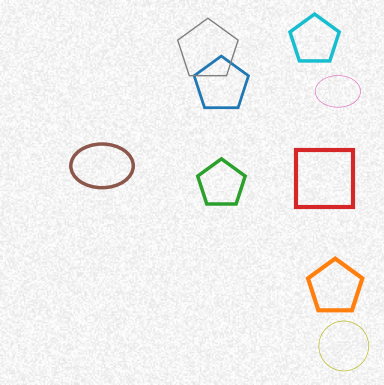[{"shape": "pentagon", "thickness": 2, "radius": 0.37, "center": [0.575, 0.78]}, {"shape": "pentagon", "thickness": 3, "radius": 0.37, "center": [0.871, 0.254]}, {"shape": "pentagon", "thickness": 2.5, "radius": 0.32, "center": [0.575, 0.523]}, {"shape": "square", "thickness": 3, "radius": 0.37, "center": [0.843, 0.536]}, {"shape": "oval", "thickness": 2.5, "radius": 0.41, "center": [0.265, 0.569]}, {"shape": "oval", "thickness": 0.5, "radius": 0.29, "center": [0.878, 0.763]}, {"shape": "pentagon", "thickness": 1, "radius": 0.41, "center": [0.54, 0.87]}, {"shape": "circle", "thickness": 0.5, "radius": 0.32, "center": [0.893, 0.101]}, {"shape": "pentagon", "thickness": 2.5, "radius": 0.34, "center": [0.817, 0.896]}]